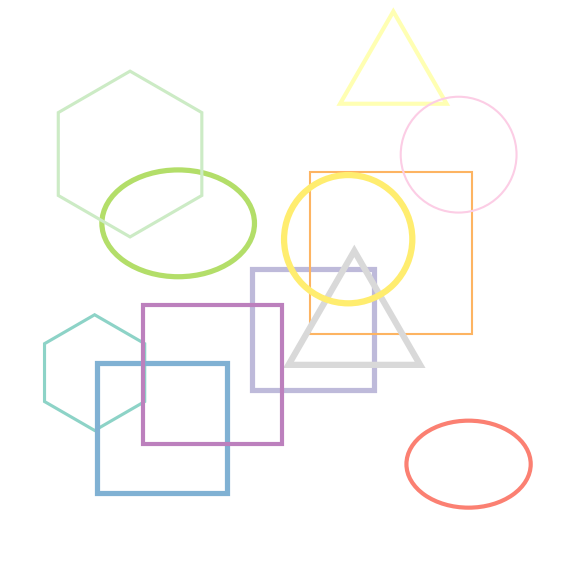[{"shape": "hexagon", "thickness": 1.5, "radius": 0.5, "center": [0.164, 0.354]}, {"shape": "triangle", "thickness": 2, "radius": 0.53, "center": [0.681, 0.873]}, {"shape": "square", "thickness": 2.5, "radius": 0.53, "center": [0.542, 0.428]}, {"shape": "oval", "thickness": 2, "radius": 0.54, "center": [0.811, 0.195]}, {"shape": "square", "thickness": 2.5, "radius": 0.56, "center": [0.281, 0.257]}, {"shape": "square", "thickness": 1, "radius": 0.7, "center": [0.677, 0.561]}, {"shape": "oval", "thickness": 2.5, "radius": 0.66, "center": [0.309, 0.612]}, {"shape": "circle", "thickness": 1, "radius": 0.5, "center": [0.794, 0.731]}, {"shape": "triangle", "thickness": 3, "radius": 0.66, "center": [0.614, 0.433]}, {"shape": "square", "thickness": 2, "radius": 0.6, "center": [0.368, 0.351]}, {"shape": "hexagon", "thickness": 1.5, "radius": 0.72, "center": [0.225, 0.732]}, {"shape": "circle", "thickness": 3, "radius": 0.56, "center": [0.603, 0.585]}]